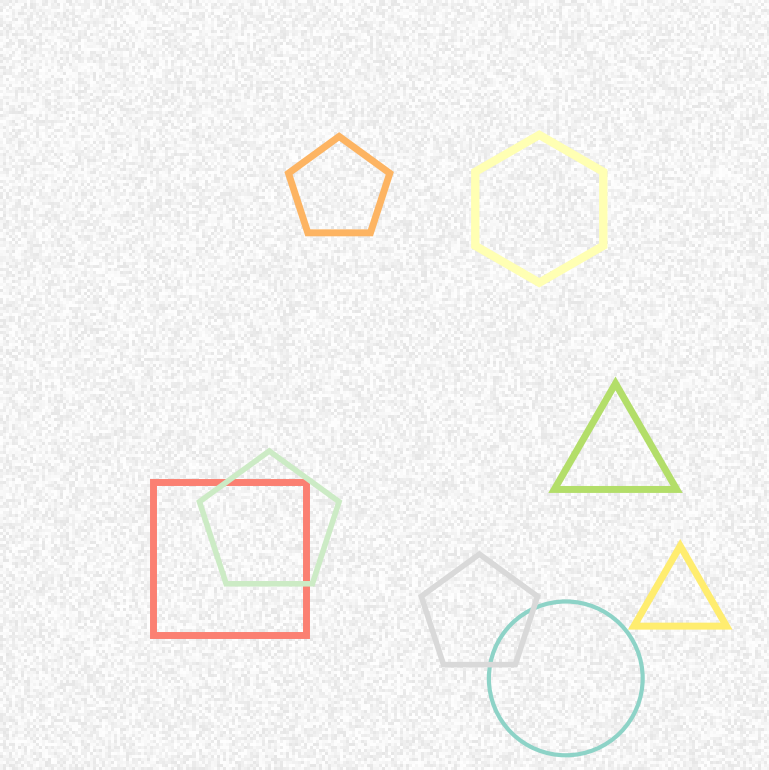[{"shape": "circle", "thickness": 1.5, "radius": 0.5, "center": [0.735, 0.119]}, {"shape": "hexagon", "thickness": 3, "radius": 0.48, "center": [0.7, 0.729]}, {"shape": "square", "thickness": 2.5, "radius": 0.5, "center": [0.299, 0.275]}, {"shape": "pentagon", "thickness": 2.5, "radius": 0.35, "center": [0.44, 0.754]}, {"shape": "triangle", "thickness": 2.5, "radius": 0.46, "center": [0.799, 0.41]}, {"shape": "pentagon", "thickness": 2, "radius": 0.4, "center": [0.623, 0.201]}, {"shape": "pentagon", "thickness": 2, "radius": 0.48, "center": [0.35, 0.319]}, {"shape": "triangle", "thickness": 2.5, "radius": 0.35, "center": [0.883, 0.222]}]